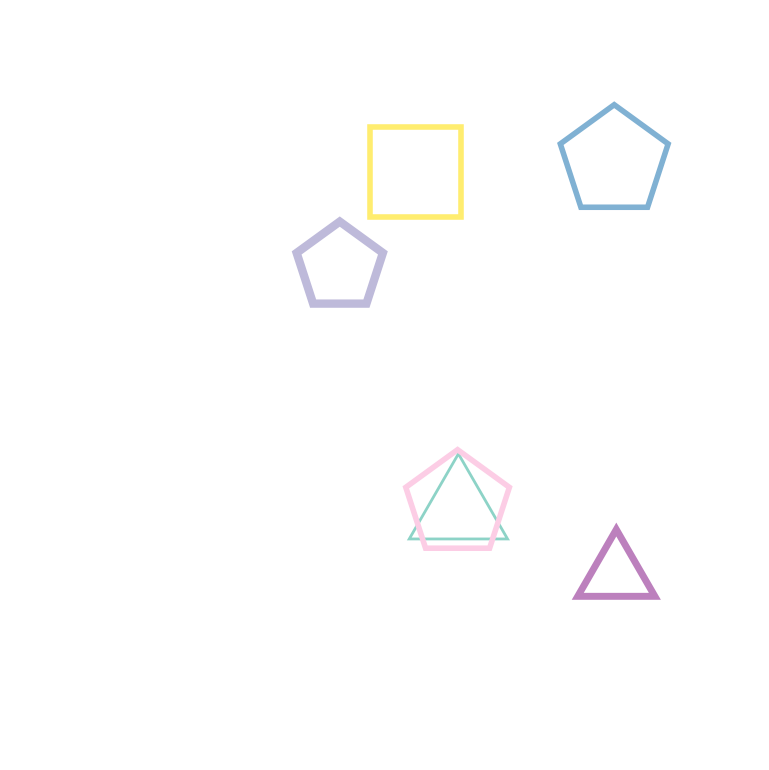[{"shape": "triangle", "thickness": 1, "radius": 0.37, "center": [0.595, 0.337]}, {"shape": "pentagon", "thickness": 3, "radius": 0.29, "center": [0.441, 0.653]}, {"shape": "pentagon", "thickness": 2, "radius": 0.37, "center": [0.798, 0.79]}, {"shape": "pentagon", "thickness": 2, "radius": 0.35, "center": [0.594, 0.345]}, {"shape": "triangle", "thickness": 2.5, "radius": 0.29, "center": [0.8, 0.254]}, {"shape": "square", "thickness": 2, "radius": 0.29, "center": [0.54, 0.776]}]